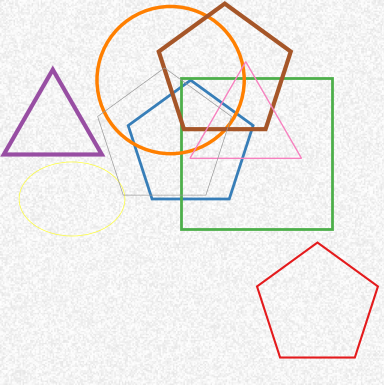[{"shape": "pentagon", "thickness": 1.5, "radius": 0.83, "center": [0.825, 0.205]}, {"shape": "pentagon", "thickness": 2, "radius": 0.85, "center": [0.495, 0.621]}, {"shape": "square", "thickness": 2, "radius": 0.98, "center": [0.667, 0.602]}, {"shape": "triangle", "thickness": 3, "radius": 0.73, "center": [0.137, 0.672]}, {"shape": "circle", "thickness": 2.5, "radius": 0.96, "center": [0.443, 0.792]}, {"shape": "oval", "thickness": 0.5, "radius": 0.69, "center": [0.187, 0.483]}, {"shape": "pentagon", "thickness": 3, "radius": 0.9, "center": [0.584, 0.81]}, {"shape": "triangle", "thickness": 1, "radius": 0.84, "center": [0.638, 0.672]}, {"shape": "pentagon", "thickness": 0.5, "radius": 0.91, "center": [0.427, 0.641]}]